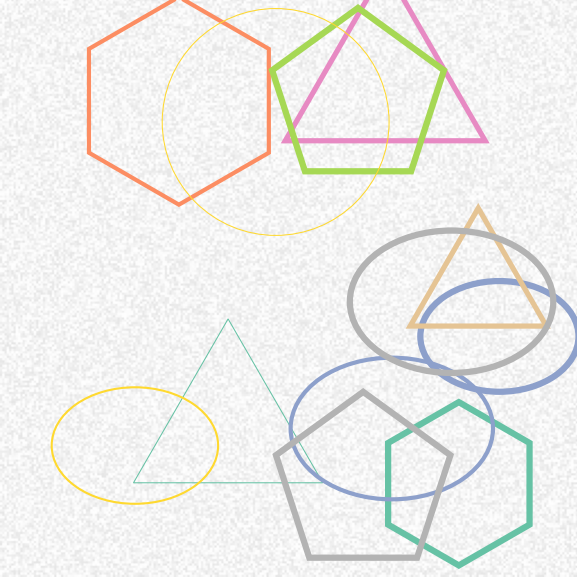[{"shape": "triangle", "thickness": 0.5, "radius": 0.95, "center": [0.395, 0.258]}, {"shape": "hexagon", "thickness": 3, "radius": 0.71, "center": [0.795, 0.161]}, {"shape": "hexagon", "thickness": 2, "radius": 0.9, "center": [0.31, 0.825]}, {"shape": "oval", "thickness": 2, "radius": 0.88, "center": [0.678, 0.257]}, {"shape": "oval", "thickness": 3, "radius": 0.68, "center": [0.865, 0.417]}, {"shape": "triangle", "thickness": 2.5, "radius": 1.0, "center": [0.667, 0.855]}, {"shape": "pentagon", "thickness": 3, "radius": 0.78, "center": [0.62, 0.829]}, {"shape": "circle", "thickness": 0.5, "radius": 0.98, "center": [0.477, 0.788]}, {"shape": "oval", "thickness": 1, "radius": 0.72, "center": [0.234, 0.228]}, {"shape": "triangle", "thickness": 2.5, "radius": 0.68, "center": [0.828, 0.503]}, {"shape": "pentagon", "thickness": 3, "radius": 0.79, "center": [0.629, 0.162]}, {"shape": "oval", "thickness": 3, "radius": 0.88, "center": [0.782, 0.477]}]